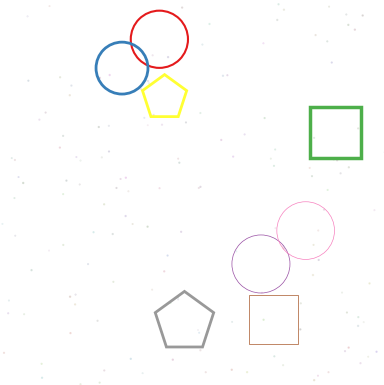[{"shape": "circle", "thickness": 1.5, "radius": 0.37, "center": [0.414, 0.898]}, {"shape": "circle", "thickness": 2, "radius": 0.34, "center": [0.317, 0.823]}, {"shape": "square", "thickness": 2.5, "radius": 0.33, "center": [0.872, 0.656]}, {"shape": "circle", "thickness": 0.5, "radius": 0.38, "center": [0.678, 0.314]}, {"shape": "pentagon", "thickness": 2, "radius": 0.3, "center": [0.427, 0.746]}, {"shape": "square", "thickness": 0.5, "radius": 0.31, "center": [0.711, 0.17]}, {"shape": "circle", "thickness": 0.5, "radius": 0.37, "center": [0.794, 0.401]}, {"shape": "pentagon", "thickness": 2, "radius": 0.4, "center": [0.479, 0.163]}]